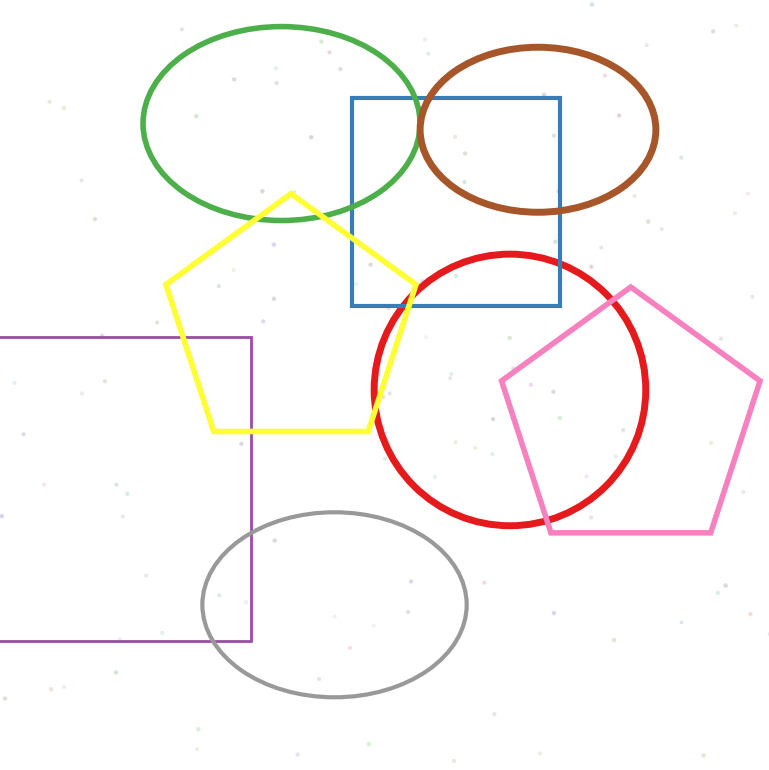[{"shape": "circle", "thickness": 2.5, "radius": 0.88, "center": [0.662, 0.494]}, {"shape": "square", "thickness": 1.5, "radius": 0.68, "center": [0.592, 0.738]}, {"shape": "oval", "thickness": 2, "radius": 0.9, "center": [0.366, 0.84]}, {"shape": "square", "thickness": 1, "radius": 0.99, "center": [0.128, 0.365]}, {"shape": "pentagon", "thickness": 2, "radius": 0.85, "center": [0.378, 0.578]}, {"shape": "oval", "thickness": 2.5, "radius": 0.77, "center": [0.699, 0.832]}, {"shape": "pentagon", "thickness": 2, "radius": 0.88, "center": [0.819, 0.451]}, {"shape": "oval", "thickness": 1.5, "radius": 0.86, "center": [0.434, 0.215]}]